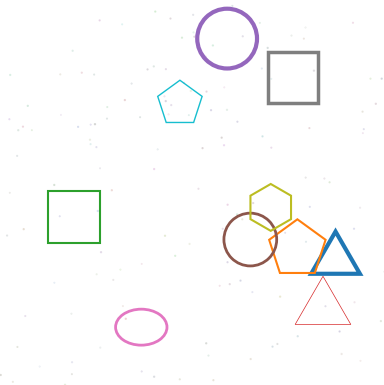[{"shape": "triangle", "thickness": 3, "radius": 0.37, "center": [0.872, 0.325]}, {"shape": "pentagon", "thickness": 1.5, "radius": 0.39, "center": [0.772, 0.353]}, {"shape": "square", "thickness": 1.5, "radius": 0.34, "center": [0.193, 0.437]}, {"shape": "triangle", "thickness": 0.5, "radius": 0.42, "center": [0.839, 0.199]}, {"shape": "circle", "thickness": 3, "radius": 0.39, "center": [0.59, 0.9]}, {"shape": "circle", "thickness": 2, "radius": 0.34, "center": [0.65, 0.378]}, {"shape": "oval", "thickness": 2, "radius": 0.33, "center": [0.367, 0.15]}, {"shape": "square", "thickness": 2.5, "radius": 0.33, "center": [0.762, 0.799]}, {"shape": "hexagon", "thickness": 1.5, "radius": 0.3, "center": [0.703, 0.461]}, {"shape": "pentagon", "thickness": 1, "radius": 0.3, "center": [0.467, 0.731]}]